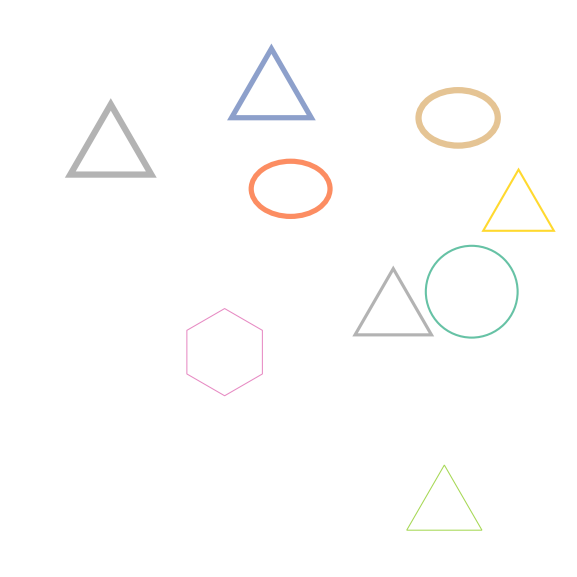[{"shape": "circle", "thickness": 1, "radius": 0.4, "center": [0.817, 0.494]}, {"shape": "oval", "thickness": 2.5, "radius": 0.34, "center": [0.503, 0.672]}, {"shape": "triangle", "thickness": 2.5, "radius": 0.4, "center": [0.47, 0.835]}, {"shape": "hexagon", "thickness": 0.5, "radius": 0.38, "center": [0.389, 0.389]}, {"shape": "triangle", "thickness": 0.5, "radius": 0.38, "center": [0.769, 0.119]}, {"shape": "triangle", "thickness": 1, "radius": 0.35, "center": [0.898, 0.635]}, {"shape": "oval", "thickness": 3, "radius": 0.34, "center": [0.793, 0.795]}, {"shape": "triangle", "thickness": 1.5, "radius": 0.38, "center": [0.681, 0.457]}, {"shape": "triangle", "thickness": 3, "radius": 0.4, "center": [0.192, 0.737]}]